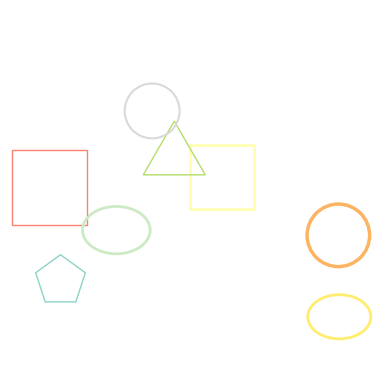[{"shape": "pentagon", "thickness": 1, "radius": 0.34, "center": [0.157, 0.271]}, {"shape": "square", "thickness": 2, "radius": 0.41, "center": [0.576, 0.539]}, {"shape": "square", "thickness": 1, "radius": 0.49, "center": [0.128, 0.512]}, {"shape": "circle", "thickness": 2.5, "radius": 0.41, "center": [0.879, 0.389]}, {"shape": "triangle", "thickness": 1, "radius": 0.46, "center": [0.453, 0.592]}, {"shape": "circle", "thickness": 1.5, "radius": 0.36, "center": [0.395, 0.712]}, {"shape": "oval", "thickness": 2, "radius": 0.44, "center": [0.302, 0.402]}, {"shape": "oval", "thickness": 2, "radius": 0.41, "center": [0.881, 0.177]}]